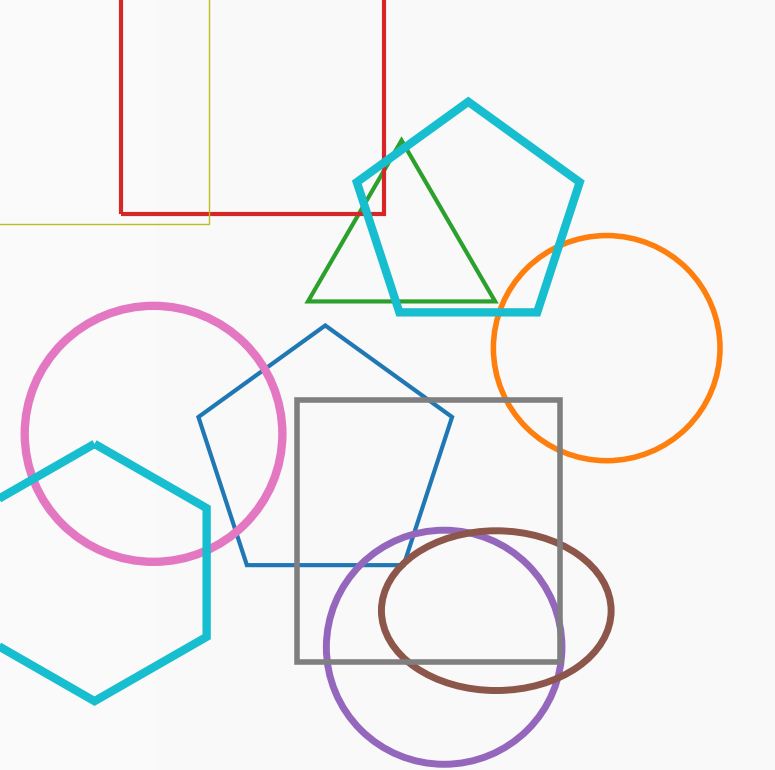[{"shape": "pentagon", "thickness": 1.5, "radius": 0.86, "center": [0.42, 0.405]}, {"shape": "circle", "thickness": 2, "radius": 0.73, "center": [0.783, 0.548]}, {"shape": "triangle", "thickness": 1.5, "radius": 0.7, "center": [0.518, 0.678]}, {"shape": "square", "thickness": 1.5, "radius": 0.85, "center": [0.326, 0.892]}, {"shape": "circle", "thickness": 2.5, "radius": 0.76, "center": [0.573, 0.159]}, {"shape": "oval", "thickness": 2.5, "radius": 0.74, "center": [0.64, 0.207]}, {"shape": "circle", "thickness": 3, "radius": 0.83, "center": [0.198, 0.437]}, {"shape": "square", "thickness": 2, "radius": 0.85, "center": [0.553, 0.31]}, {"shape": "square", "thickness": 0.5, "radius": 0.82, "center": [0.106, 0.874]}, {"shape": "pentagon", "thickness": 3, "radius": 0.76, "center": [0.604, 0.717]}, {"shape": "hexagon", "thickness": 3, "radius": 0.84, "center": [0.122, 0.256]}]